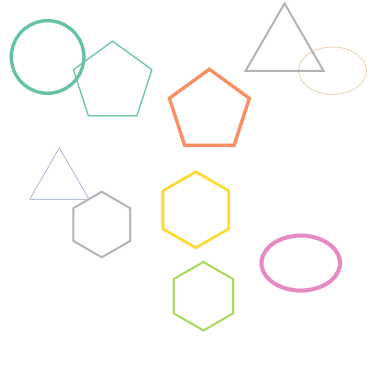[{"shape": "circle", "thickness": 2.5, "radius": 0.47, "center": [0.124, 0.852]}, {"shape": "pentagon", "thickness": 1, "radius": 0.54, "center": [0.293, 0.786]}, {"shape": "pentagon", "thickness": 2.5, "radius": 0.55, "center": [0.544, 0.711]}, {"shape": "triangle", "thickness": 0.5, "radius": 0.45, "center": [0.154, 0.527]}, {"shape": "oval", "thickness": 3, "radius": 0.51, "center": [0.781, 0.317]}, {"shape": "hexagon", "thickness": 1.5, "radius": 0.44, "center": [0.528, 0.231]}, {"shape": "hexagon", "thickness": 2, "radius": 0.49, "center": [0.509, 0.455]}, {"shape": "oval", "thickness": 0.5, "radius": 0.44, "center": [0.864, 0.816]}, {"shape": "hexagon", "thickness": 1.5, "radius": 0.43, "center": [0.264, 0.417]}, {"shape": "triangle", "thickness": 1.5, "radius": 0.58, "center": [0.739, 0.874]}]